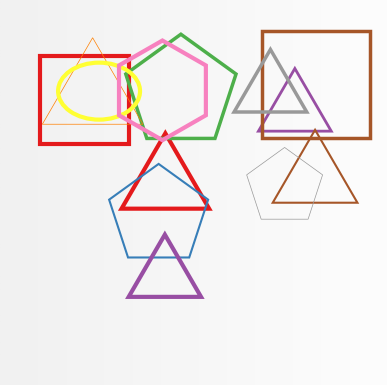[{"shape": "triangle", "thickness": 3, "radius": 0.65, "center": [0.427, 0.523]}, {"shape": "square", "thickness": 3, "radius": 0.58, "center": [0.217, 0.74]}, {"shape": "pentagon", "thickness": 1.5, "radius": 0.67, "center": [0.409, 0.44]}, {"shape": "pentagon", "thickness": 2.5, "radius": 0.75, "center": [0.467, 0.761]}, {"shape": "triangle", "thickness": 3, "radius": 0.54, "center": [0.425, 0.283]}, {"shape": "triangle", "thickness": 2, "radius": 0.54, "center": [0.761, 0.714]}, {"shape": "triangle", "thickness": 0.5, "radius": 0.75, "center": [0.239, 0.752]}, {"shape": "oval", "thickness": 3, "radius": 0.53, "center": [0.256, 0.763]}, {"shape": "square", "thickness": 2.5, "radius": 0.7, "center": [0.815, 0.781]}, {"shape": "triangle", "thickness": 1.5, "radius": 0.63, "center": [0.813, 0.537]}, {"shape": "hexagon", "thickness": 3, "radius": 0.65, "center": [0.419, 0.765]}, {"shape": "triangle", "thickness": 2.5, "radius": 0.54, "center": [0.698, 0.763]}, {"shape": "pentagon", "thickness": 0.5, "radius": 0.52, "center": [0.735, 0.514]}]